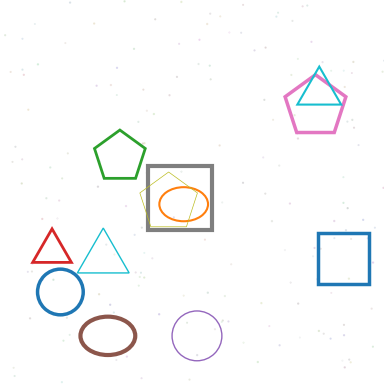[{"shape": "circle", "thickness": 2.5, "radius": 0.3, "center": [0.157, 0.242]}, {"shape": "square", "thickness": 2.5, "radius": 0.33, "center": [0.893, 0.328]}, {"shape": "oval", "thickness": 1.5, "radius": 0.32, "center": [0.477, 0.47]}, {"shape": "pentagon", "thickness": 2, "radius": 0.35, "center": [0.311, 0.593]}, {"shape": "triangle", "thickness": 2, "radius": 0.29, "center": [0.135, 0.347]}, {"shape": "circle", "thickness": 1, "radius": 0.32, "center": [0.512, 0.128]}, {"shape": "oval", "thickness": 3, "radius": 0.36, "center": [0.28, 0.128]}, {"shape": "pentagon", "thickness": 2.5, "radius": 0.41, "center": [0.819, 0.723]}, {"shape": "square", "thickness": 3, "radius": 0.41, "center": [0.468, 0.485]}, {"shape": "pentagon", "thickness": 0.5, "radius": 0.39, "center": [0.438, 0.475]}, {"shape": "triangle", "thickness": 1.5, "radius": 0.33, "center": [0.829, 0.761]}, {"shape": "triangle", "thickness": 1, "radius": 0.39, "center": [0.268, 0.33]}]